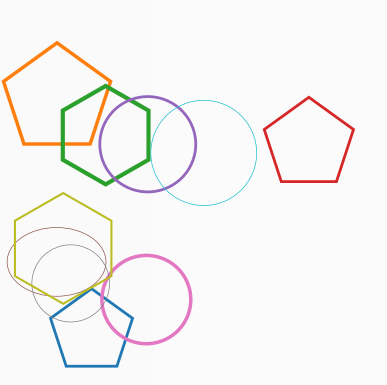[{"shape": "pentagon", "thickness": 2, "radius": 0.56, "center": [0.236, 0.139]}, {"shape": "pentagon", "thickness": 2.5, "radius": 0.73, "center": [0.147, 0.743]}, {"shape": "hexagon", "thickness": 3, "radius": 0.64, "center": [0.273, 0.649]}, {"shape": "pentagon", "thickness": 2, "radius": 0.61, "center": [0.797, 0.626]}, {"shape": "circle", "thickness": 2, "radius": 0.62, "center": [0.381, 0.625]}, {"shape": "oval", "thickness": 0.5, "radius": 0.64, "center": [0.146, 0.32]}, {"shape": "circle", "thickness": 2.5, "radius": 0.57, "center": [0.378, 0.222]}, {"shape": "circle", "thickness": 0.5, "radius": 0.5, "center": [0.182, 0.264]}, {"shape": "hexagon", "thickness": 1.5, "radius": 0.72, "center": [0.163, 0.355]}, {"shape": "circle", "thickness": 0.5, "radius": 0.68, "center": [0.526, 0.603]}]